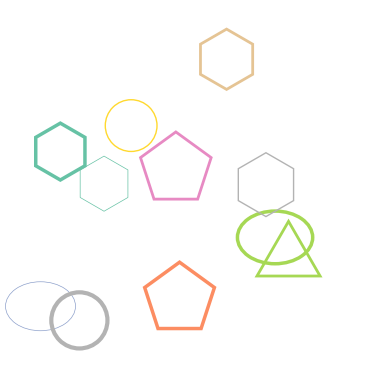[{"shape": "hexagon", "thickness": 2.5, "radius": 0.37, "center": [0.157, 0.606]}, {"shape": "hexagon", "thickness": 0.5, "radius": 0.36, "center": [0.27, 0.523]}, {"shape": "pentagon", "thickness": 2.5, "radius": 0.48, "center": [0.466, 0.224]}, {"shape": "oval", "thickness": 0.5, "radius": 0.45, "center": [0.105, 0.205]}, {"shape": "pentagon", "thickness": 2, "radius": 0.48, "center": [0.457, 0.561]}, {"shape": "triangle", "thickness": 2, "radius": 0.47, "center": [0.749, 0.33]}, {"shape": "oval", "thickness": 2.5, "radius": 0.49, "center": [0.714, 0.383]}, {"shape": "circle", "thickness": 1, "radius": 0.34, "center": [0.341, 0.674]}, {"shape": "hexagon", "thickness": 2, "radius": 0.39, "center": [0.589, 0.846]}, {"shape": "hexagon", "thickness": 1, "radius": 0.41, "center": [0.691, 0.52]}, {"shape": "circle", "thickness": 3, "radius": 0.36, "center": [0.206, 0.168]}]